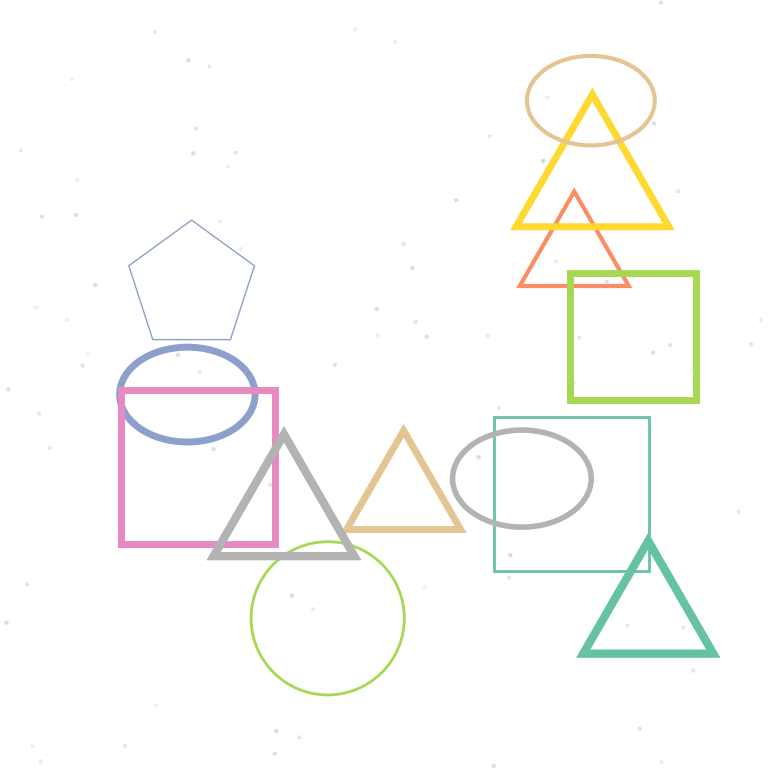[{"shape": "square", "thickness": 1, "radius": 0.5, "center": [0.742, 0.359]}, {"shape": "triangle", "thickness": 3, "radius": 0.49, "center": [0.842, 0.2]}, {"shape": "triangle", "thickness": 1.5, "radius": 0.41, "center": [0.746, 0.669]}, {"shape": "pentagon", "thickness": 0.5, "radius": 0.43, "center": [0.249, 0.628]}, {"shape": "oval", "thickness": 2.5, "radius": 0.44, "center": [0.243, 0.488]}, {"shape": "square", "thickness": 2.5, "radius": 0.5, "center": [0.257, 0.394]}, {"shape": "square", "thickness": 2.5, "radius": 0.41, "center": [0.822, 0.563]}, {"shape": "circle", "thickness": 1, "radius": 0.5, "center": [0.426, 0.197]}, {"shape": "triangle", "thickness": 2.5, "radius": 0.57, "center": [0.769, 0.763]}, {"shape": "oval", "thickness": 1.5, "radius": 0.42, "center": [0.767, 0.869]}, {"shape": "triangle", "thickness": 2.5, "radius": 0.43, "center": [0.524, 0.355]}, {"shape": "oval", "thickness": 2, "radius": 0.45, "center": [0.678, 0.378]}, {"shape": "triangle", "thickness": 3, "radius": 0.53, "center": [0.369, 0.331]}]